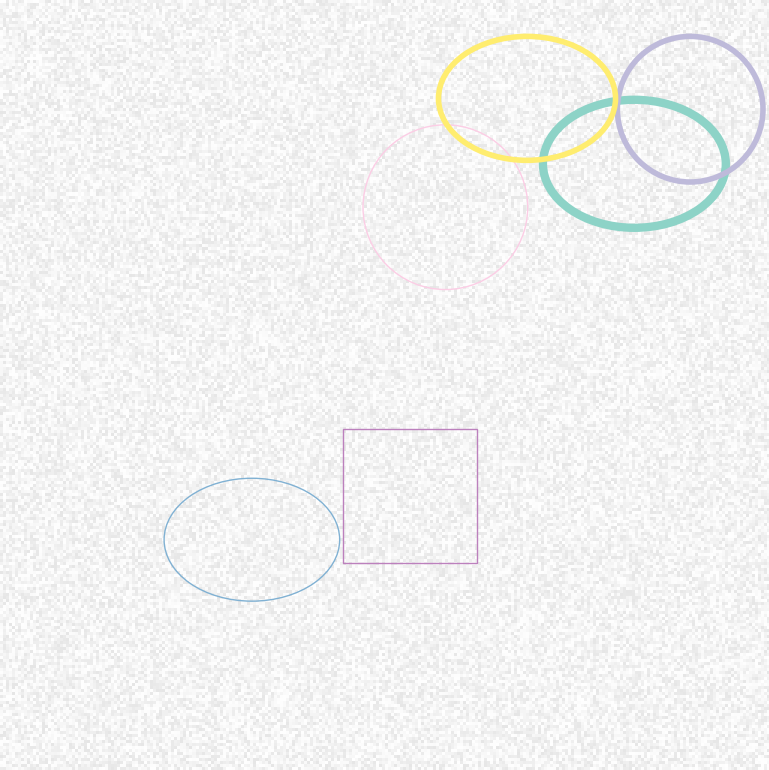[{"shape": "oval", "thickness": 3, "radius": 0.59, "center": [0.824, 0.787]}, {"shape": "circle", "thickness": 2, "radius": 0.47, "center": [0.896, 0.858]}, {"shape": "oval", "thickness": 0.5, "radius": 0.57, "center": [0.327, 0.299]}, {"shape": "circle", "thickness": 0.5, "radius": 0.53, "center": [0.578, 0.731]}, {"shape": "square", "thickness": 0.5, "radius": 0.44, "center": [0.533, 0.356]}, {"shape": "oval", "thickness": 2, "radius": 0.57, "center": [0.684, 0.872]}]